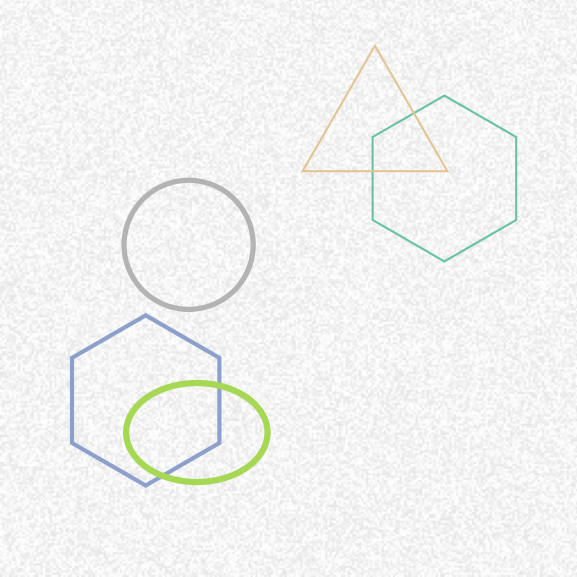[{"shape": "hexagon", "thickness": 1, "radius": 0.72, "center": [0.77, 0.69]}, {"shape": "hexagon", "thickness": 2, "radius": 0.74, "center": [0.252, 0.306]}, {"shape": "oval", "thickness": 3, "radius": 0.61, "center": [0.341, 0.25]}, {"shape": "triangle", "thickness": 1, "radius": 0.72, "center": [0.649, 0.775]}, {"shape": "circle", "thickness": 2.5, "radius": 0.56, "center": [0.327, 0.575]}]